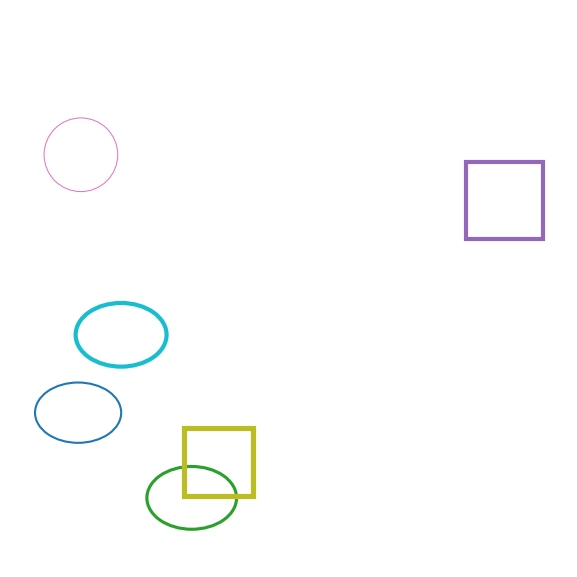[{"shape": "oval", "thickness": 1, "radius": 0.37, "center": [0.135, 0.285]}, {"shape": "oval", "thickness": 1.5, "radius": 0.39, "center": [0.332, 0.137]}, {"shape": "square", "thickness": 2, "radius": 0.33, "center": [0.873, 0.652]}, {"shape": "circle", "thickness": 0.5, "radius": 0.32, "center": [0.14, 0.731]}, {"shape": "square", "thickness": 2.5, "radius": 0.3, "center": [0.379, 0.199]}, {"shape": "oval", "thickness": 2, "radius": 0.39, "center": [0.21, 0.419]}]